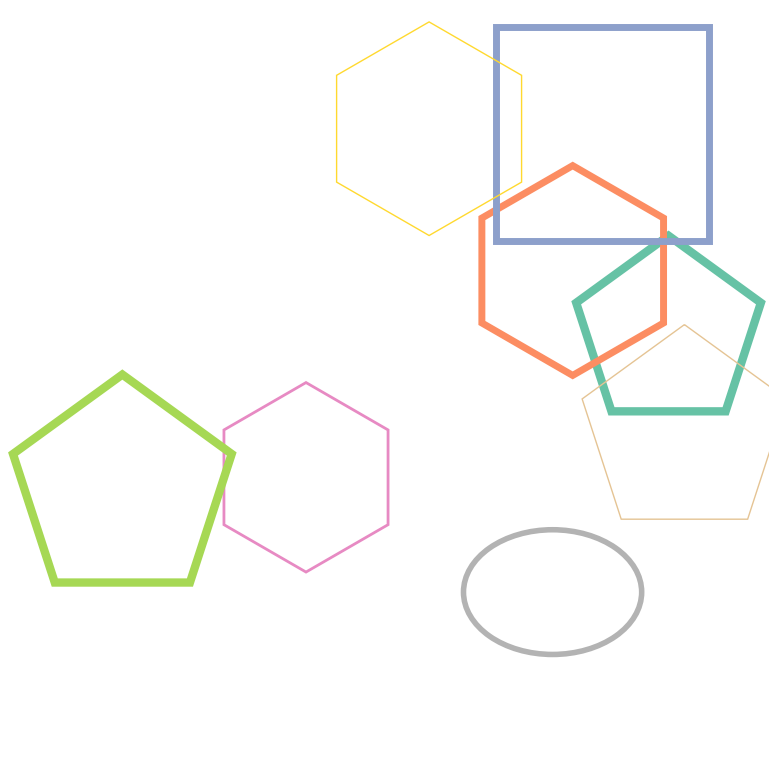[{"shape": "pentagon", "thickness": 3, "radius": 0.63, "center": [0.868, 0.568]}, {"shape": "hexagon", "thickness": 2.5, "radius": 0.68, "center": [0.744, 0.649]}, {"shape": "square", "thickness": 2.5, "radius": 0.69, "center": [0.782, 0.826]}, {"shape": "hexagon", "thickness": 1, "radius": 0.62, "center": [0.397, 0.38]}, {"shape": "pentagon", "thickness": 3, "radius": 0.75, "center": [0.159, 0.364]}, {"shape": "hexagon", "thickness": 0.5, "radius": 0.69, "center": [0.557, 0.833]}, {"shape": "pentagon", "thickness": 0.5, "radius": 0.7, "center": [0.889, 0.439]}, {"shape": "oval", "thickness": 2, "radius": 0.58, "center": [0.718, 0.231]}]